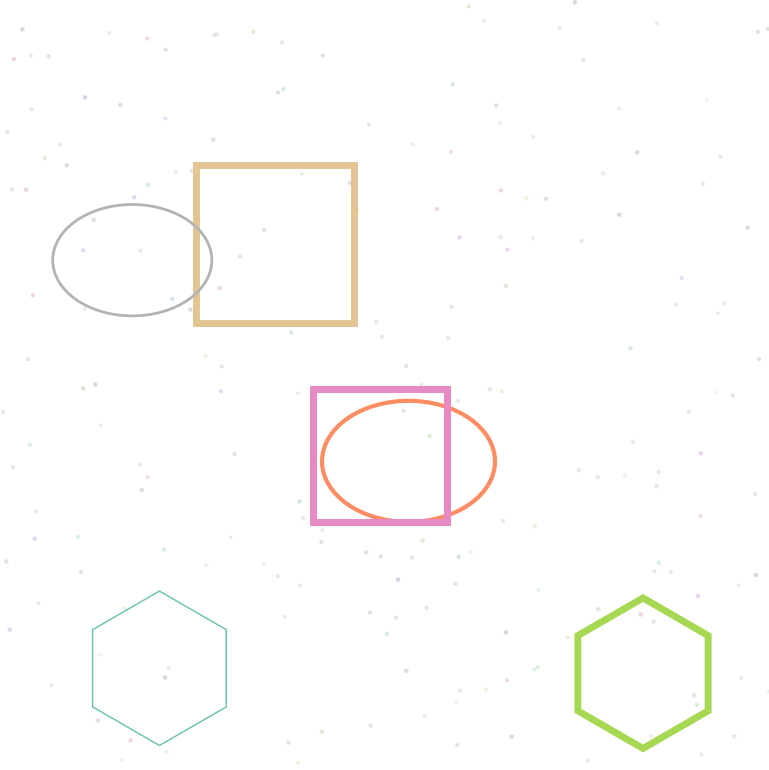[{"shape": "hexagon", "thickness": 0.5, "radius": 0.5, "center": [0.207, 0.132]}, {"shape": "oval", "thickness": 1.5, "radius": 0.56, "center": [0.531, 0.401]}, {"shape": "square", "thickness": 2.5, "radius": 0.43, "center": [0.493, 0.408]}, {"shape": "hexagon", "thickness": 2.5, "radius": 0.49, "center": [0.835, 0.126]}, {"shape": "square", "thickness": 2.5, "radius": 0.51, "center": [0.357, 0.683]}, {"shape": "oval", "thickness": 1, "radius": 0.52, "center": [0.172, 0.662]}]